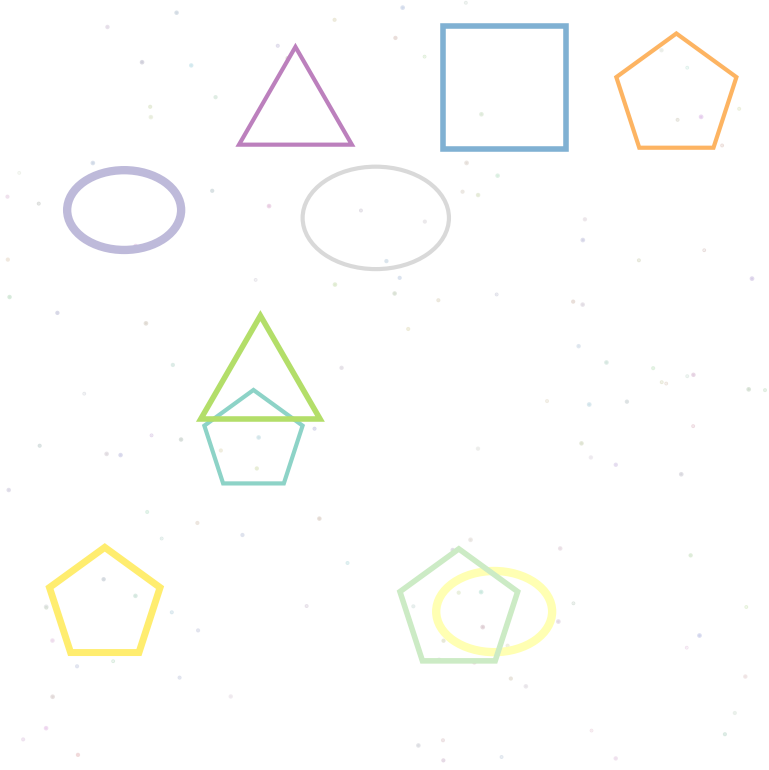[{"shape": "pentagon", "thickness": 1.5, "radius": 0.34, "center": [0.329, 0.426]}, {"shape": "oval", "thickness": 3, "radius": 0.38, "center": [0.642, 0.206]}, {"shape": "oval", "thickness": 3, "radius": 0.37, "center": [0.161, 0.727]}, {"shape": "square", "thickness": 2, "radius": 0.4, "center": [0.655, 0.886]}, {"shape": "pentagon", "thickness": 1.5, "radius": 0.41, "center": [0.878, 0.874]}, {"shape": "triangle", "thickness": 2, "radius": 0.45, "center": [0.338, 0.501]}, {"shape": "oval", "thickness": 1.5, "radius": 0.48, "center": [0.488, 0.717]}, {"shape": "triangle", "thickness": 1.5, "radius": 0.42, "center": [0.384, 0.854]}, {"shape": "pentagon", "thickness": 2, "radius": 0.4, "center": [0.596, 0.207]}, {"shape": "pentagon", "thickness": 2.5, "radius": 0.38, "center": [0.136, 0.214]}]